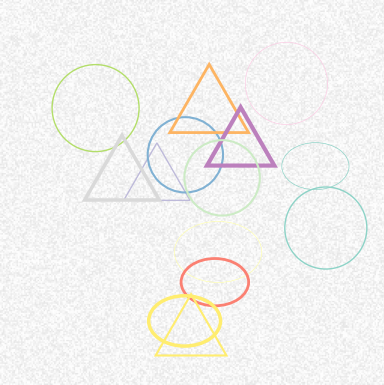[{"shape": "oval", "thickness": 0.5, "radius": 0.44, "center": [0.819, 0.568]}, {"shape": "circle", "thickness": 1, "radius": 0.53, "center": [0.846, 0.408]}, {"shape": "oval", "thickness": 0.5, "radius": 0.57, "center": [0.566, 0.346]}, {"shape": "triangle", "thickness": 1, "radius": 0.5, "center": [0.408, 0.529]}, {"shape": "oval", "thickness": 2, "radius": 0.44, "center": [0.558, 0.267]}, {"shape": "circle", "thickness": 1.5, "radius": 0.49, "center": [0.481, 0.598]}, {"shape": "triangle", "thickness": 2, "radius": 0.59, "center": [0.543, 0.715]}, {"shape": "circle", "thickness": 1, "radius": 0.56, "center": [0.248, 0.719]}, {"shape": "circle", "thickness": 0.5, "radius": 0.53, "center": [0.744, 0.783]}, {"shape": "triangle", "thickness": 2.5, "radius": 0.56, "center": [0.317, 0.536]}, {"shape": "triangle", "thickness": 3, "radius": 0.5, "center": [0.625, 0.62]}, {"shape": "circle", "thickness": 1.5, "radius": 0.49, "center": [0.577, 0.538]}, {"shape": "oval", "thickness": 2.5, "radius": 0.47, "center": [0.48, 0.166]}, {"shape": "triangle", "thickness": 1.5, "radius": 0.53, "center": [0.496, 0.13]}]